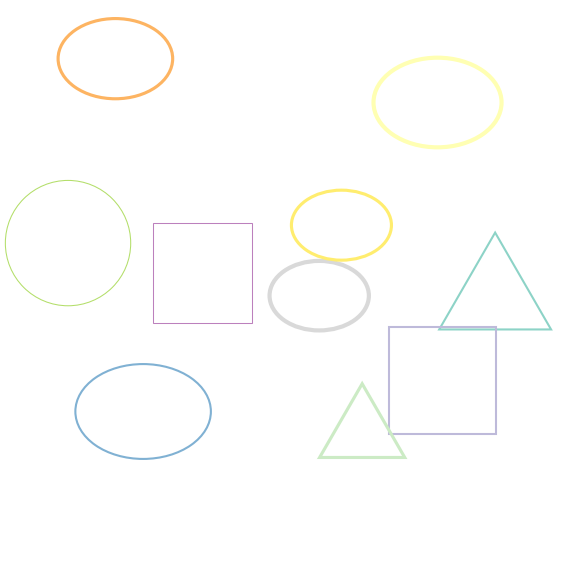[{"shape": "triangle", "thickness": 1, "radius": 0.56, "center": [0.857, 0.485]}, {"shape": "oval", "thickness": 2, "radius": 0.55, "center": [0.758, 0.822]}, {"shape": "square", "thickness": 1, "radius": 0.46, "center": [0.766, 0.341]}, {"shape": "oval", "thickness": 1, "radius": 0.59, "center": [0.248, 0.287]}, {"shape": "oval", "thickness": 1.5, "radius": 0.5, "center": [0.2, 0.898]}, {"shape": "circle", "thickness": 0.5, "radius": 0.54, "center": [0.118, 0.578]}, {"shape": "oval", "thickness": 2, "radius": 0.43, "center": [0.553, 0.487]}, {"shape": "square", "thickness": 0.5, "radius": 0.43, "center": [0.351, 0.527]}, {"shape": "triangle", "thickness": 1.5, "radius": 0.43, "center": [0.627, 0.25]}, {"shape": "oval", "thickness": 1.5, "radius": 0.43, "center": [0.591, 0.609]}]